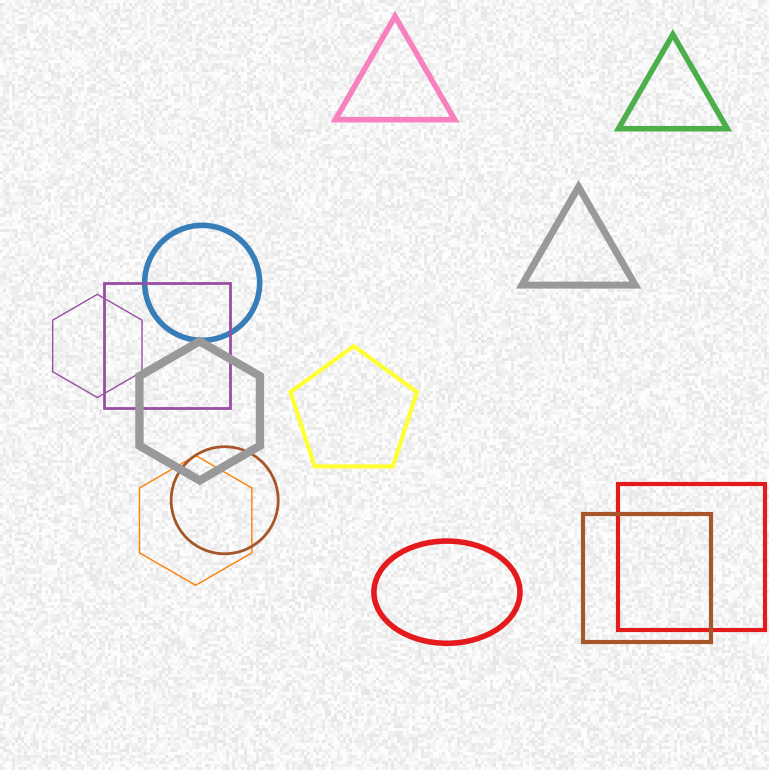[{"shape": "square", "thickness": 1.5, "radius": 0.47, "center": [0.898, 0.277]}, {"shape": "oval", "thickness": 2, "radius": 0.47, "center": [0.58, 0.231]}, {"shape": "circle", "thickness": 2, "radius": 0.37, "center": [0.263, 0.633]}, {"shape": "triangle", "thickness": 2, "radius": 0.41, "center": [0.874, 0.874]}, {"shape": "hexagon", "thickness": 0.5, "radius": 0.33, "center": [0.126, 0.551]}, {"shape": "square", "thickness": 1, "radius": 0.41, "center": [0.217, 0.551]}, {"shape": "hexagon", "thickness": 0.5, "radius": 0.42, "center": [0.254, 0.324]}, {"shape": "pentagon", "thickness": 1.5, "radius": 0.43, "center": [0.459, 0.464]}, {"shape": "square", "thickness": 1.5, "radius": 0.42, "center": [0.84, 0.25]}, {"shape": "circle", "thickness": 1, "radius": 0.35, "center": [0.292, 0.35]}, {"shape": "triangle", "thickness": 2, "radius": 0.45, "center": [0.513, 0.889]}, {"shape": "hexagon", "thickness": 3, "radius": 0.45, "center": [0.259, 0.466]}, {"shape": "triangle", "thickness": 2.5, "radius": 0.43, "center": [0.751, 0.672]}]